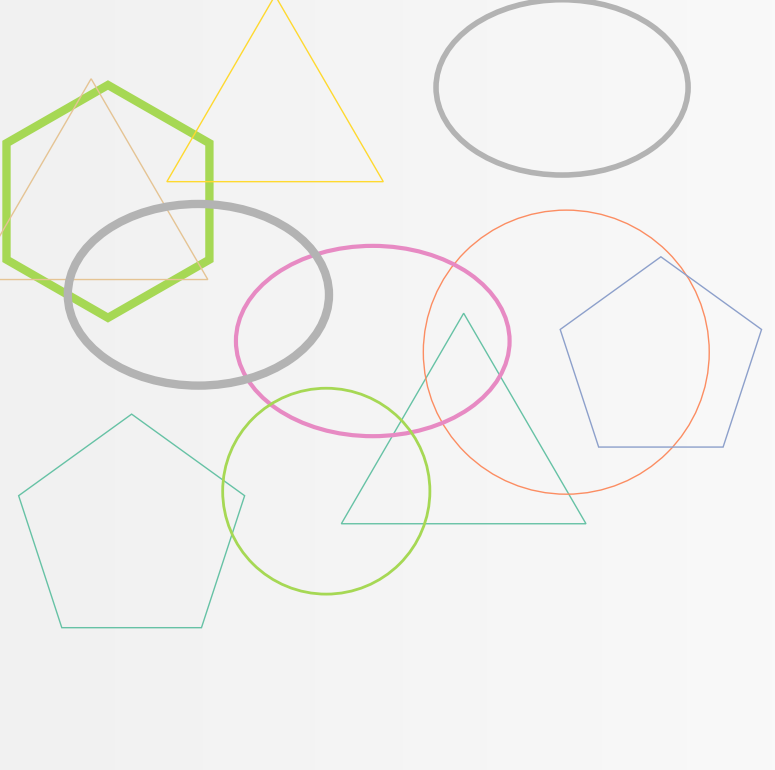[{"shape": "triangle", "thickness": 0.5, "radius": 0.91, "center": [0.598, 0.411]}, {"shape": "pentagon", "thickness": 0.5, "radius": 0.77, "center": [0.17, 0.309]}, {"shape": "circle", "thickness": 0.5, "radius": 0.92, "center": [0.731, 0.543]}, {"shape": "pentagon", "thickness": 0.5, "radius": 0.68, "center": [0.853, 0.53]}, {"shape": "oval", "thickness": 1.5, "radius": 0.88, "center": [0.481, 0.557]}, {"shape": "circle", "thickness": 1, "radius": 0.67, "center": [0.421, 0.362]}, {"shape": "hexagon", "thickness": 3, "radius": 0.76, "center": [0.139, 0.738]}, {"shape": "triangle", "thickness": 0.5, "radius": 0.81, "center": [0.355, 0.845]}, {"shape": "triangle", "thickness": 0.5, "radius": 0.87, "center": [0.118, 0.724]}, {"shape": "oval", "thickness": 3, "radius": 0.84, "center": [0.256, 0.617]}, {"shape": "oval", "thickness": 2, "radius": 0.81, "center": [0.725, 0.887]}]